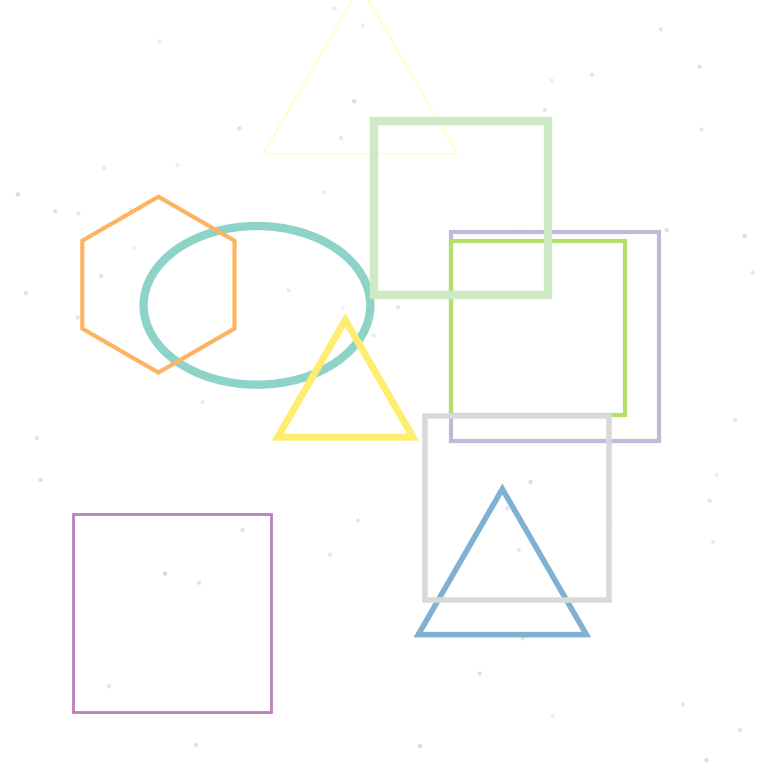[{"shape": "oval", "thickness": 3, "radius": 0.74, "center": [0.334, 0.603]}, {"shape": "triangle", "thickness": 0.5, "radius": 0.73, "center": [0.468, 0.873]}, {"shape": "square", "thickness": 1.5, "radius": 0.68, "center": [0.721, 0.563]}, {"shape": "triangle", "thickness": 2, "radius": 0.63, "center": [0.652, 0.239]}, {"shape": "hexagon", "thickness": 1.5, "radius": 0.57, "center": [0.206, 0.63]}, {"shape": "square", "thickness": 1.5, "radius": 0.56, "center": [0.698, 0.574]}, {"shape": "square", "thickness": 2, "radius": 0.6, "center": [0.671, 0.341]}, {"shape": "square", "thickness": 1, "radius": 0.64, "center": [0.224, 0.204]}, {"shape": "square", "thickness": 3, "radius": 0.57, "center": [0.599, 0.73]}, {"shape": "triangle", "thickness": 2.5, "radius": 0.51, "center": [0.448, 0.483]}]